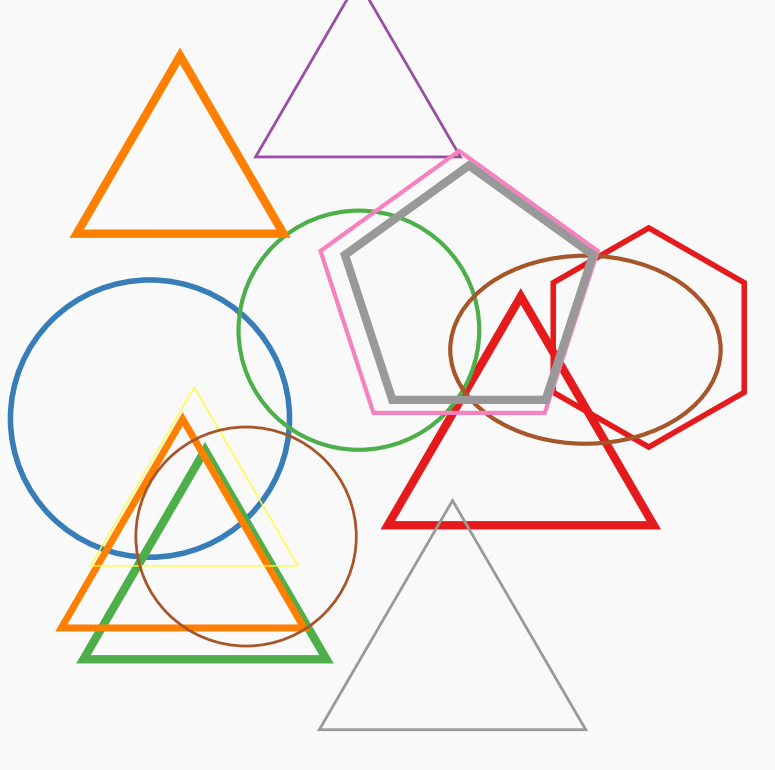[{"shape": "triangle", "thickness": 3, "radius": 0.99, "center": [0.672, 0.417]}, {"shape": "hexagon", "thickness": 2, "radius": 0.71, "center": [0.837, 0.562]}, {"shape": "circle", "thickness": 2, "radius": 0.9, "center": [0.194, 0.456]}, {"shape": "circle", "thickness": 1.5, "radius": 0.78, "center": [0.463, 0.571]}, {"shape": "triangle", "thickness": 3, "radius": 0.91, "center": [0.264, 0.234]}, {"shape": "triangle", "thickness": 1, "radius": 0.76, "center": [0.462, 0.873]}, {"shape": "triangle", "thickness": 2.5, "radius": 0.9, "center": [0.236, 0.275]}, {"shape": "triangle", "thickness": 3, "radius": 0.77, "center": [0.232, 0.774]}, {"shape": "triangle", "thickness": 0.5, "radius": 0.77, "center": [0.251, 0.342]}, {"shape": "circle", "thickness": 1, "radius": 0.71, "center": [0.317, 0.303]}, {"shape": "oval", "thickness": 1.5, "radius": 0.87, "center": [0.755, 0.546]}, {"shape": "pentagon", "thickness": 1.5, "radius": 0.94, "center": [0.592, 0.616]}, {"shape": "pentagon", "thickness": 3, "radius": 0.84, "center": [0.605, 0.617]}, {"shape": "triangle", "thickness": 1, "radius": 0.99, "center": [0.584, 0.152]}]